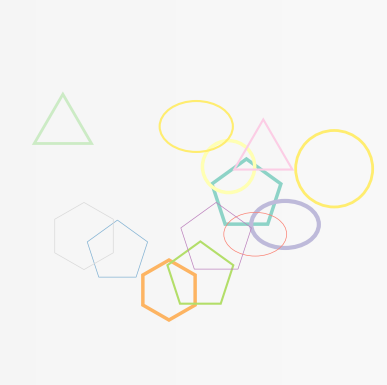[{"shape": "pentagon", "thickness": 2.5, "radius": 0.47, "center": [0.636, 0.494]}, {"shape": "circle", "thickness": 2.5, "radius": 0.34, "center": [0.59, 0.567]}, {"shape": "oval", "thickness": 3, "radius": 0.44, "center": [0.736, 0.417]}, {"shape": "oval", "thickness": 0.5, "radius": 0.41, "center": [0.659, 0.392]}, {"shape": "pentagon", "thickness": 0.5, "radius": 0.41, "center": [0.303, 0.346]}, {"shape": "hexagon", "thickness": 2.5, "radius": 0.39, "center": [0.436, 0.247]}, {"shape": "pentagon", "thickness": 1.5, "radius": 0.45, "center": [0.517, 0.284]}, {"shape": "triangle", "thickness": 1.5, "radius": 0.43, "center": [0.679, 0.603]}, {"shape": "hexagon", "thickness": 0.5, "radius": 0.44, "center": [0.217, 0.387]}, {"shape": "pentagon", "thickness": 0.5, "radius": 0.48, "center": [0.558, 0.378]}, {"shape": "triangle", "thickness": 2, "radius": 0.43, "center": [0.162, 0.67]}, {"shape": "circle", "thickness": 2, "radius": 0.5, "center": [0.862, 0.562]}, {"shape": "oval", "thickness": 1.5, "radius": 0.47, "center": [0.506, 0.671]}]